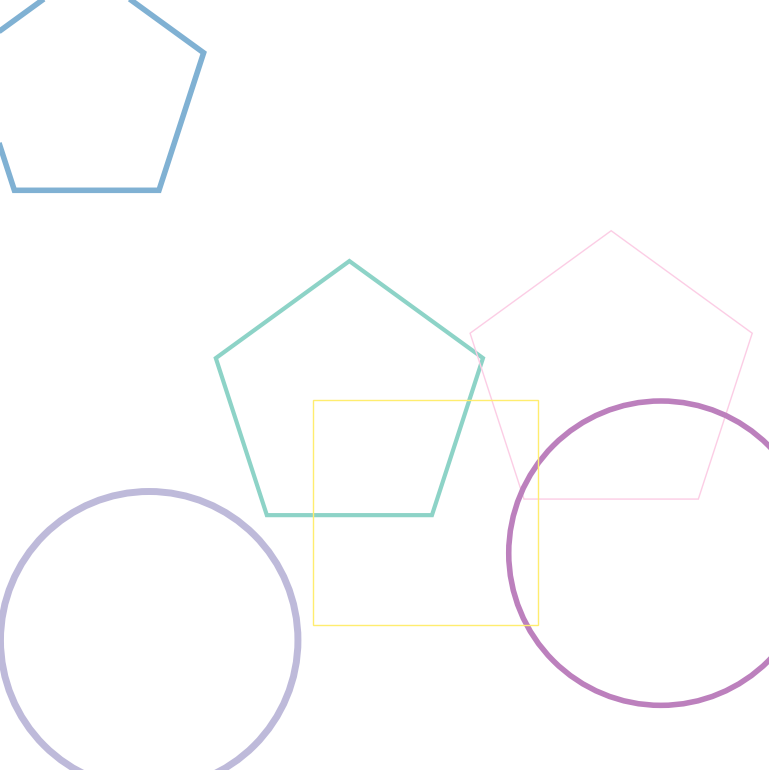[{"shape": "pentagon", "thickness": 1.5, "radius": 0.91, "center": [0.454, 0.479]}, {"shape": "circle", "thickness": 2.5, "radius": 0.97, "center": [0.194, 0.169]}, {"shape": "pentagon", "thickness": 2, "radius": 0.8, "center": [0.113, 0.882]}, {"shape": "pentagon", "thickness": 0.5, "radius": 0.96, "center": [0.794, 0.508]}, {"shape": "circle", "thickness": 2, "radius": 0.99, "center": [0.858, 0.282]}, {"shape": "square", "thickness": 0.5, "radius": 0.73, "center": [0.552, 0.335]}]